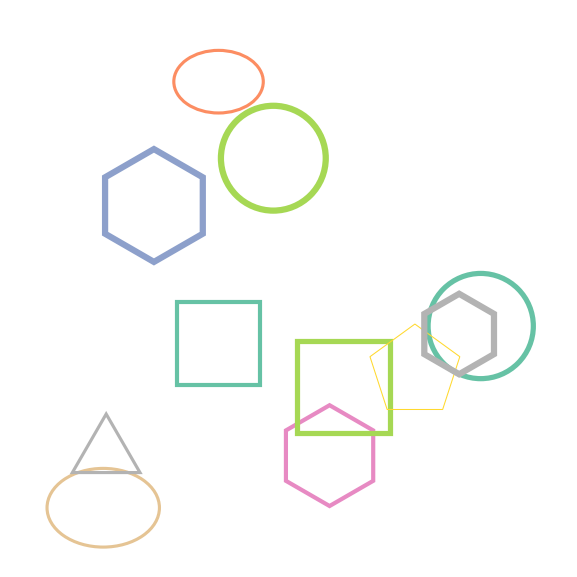[{"shape": "square", "thickness": 2, "radius": 0.36, "center": [0.379, 0.404]}, {"shape": "circle", "thickness": 2.5, "radius": 0.46, "center": [0.832, 0.435]}, {"shape": "oval", "thickness": 1.5, "radius": 0.39, "center": [0.378, 0.858]}, {"shape": "hexagon", "thickness": 3, "radius": 0.49, "center": [0.267, 0.643]}, {"shape": "hexagon", "thickness": 2, "radius": 0.44, "center": [0.571, 0.21]}, {"shape": "square", "thickness": 2.5, "radius": 0.4, "center": [0.595, 0.329]}, {"shape": "circle", "thickness": 3, "radius": 0.45, "center": [0.473, 0.725]}, {"shape": "pentagon", "thickness": 0.5, "radius": 0.41, "center": [0.718, 0.356]}, {"shape": "oval", "thickness": 1.5, "radius": 0.49, "center": [0.179, 0.12]}, {"shape": "triangle", "thickness": 1.5, "radius": 0.34, "center": [0.184, 0.215]}, {"shape": "hexagon", "thickness": 3, "radius": 0.35, "center": [0.795, 0.421]}]